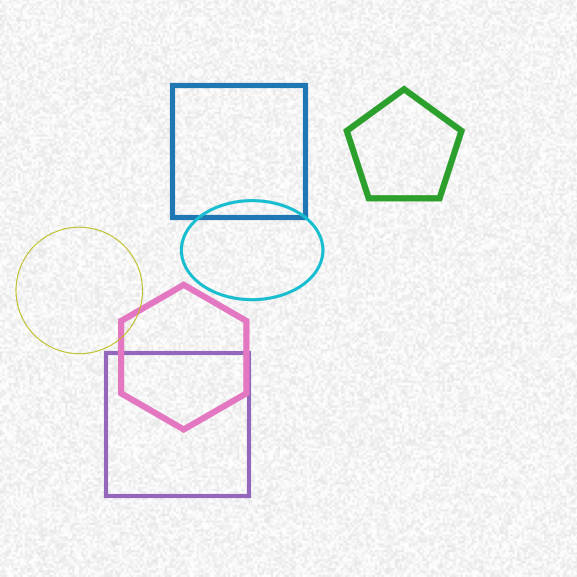[{"shape": "square", "thickness": 2.5, "radius": 0.57, "center": [0.413, 0.738]}, {"shape": "pentagon", "thickness": 3, "radius": 0.52, "center": [0.7, 0.74]}, {"shape": "square", "thickness": 2, "radius": 0.62, "center": [0.307, 0.265]}, {"shape": "hexagon", "thickness": 3, "radius": 0.63, "center": [0.318, 0.381]}, {"shape": "circle", "thickness": 0.5, "radius": 0.55, "center": [0.137, 0.496]}, {"shape": "oval", "thickness": 1.5, "radius": 0.61, "center": [0.437, 0.566]}]